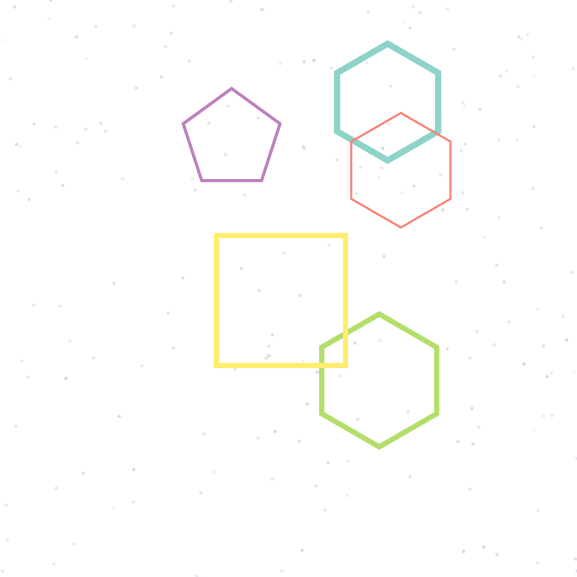[{"shape": "hexagon", "thickness": 3, "radius": 0.51, "center": [0.671, 0.822]}, {"shape": "hexagon", "thickness": 1, "radius": 0.5, "center": [0.694, 0.704]}, {"shape": "hexagon", "thickness": 2.5, "radius": 0.57, "center": [0.657, 0.34]}, {"shape": "pentagon", "thickness": 1.5, "radius": 0.44, "center": [0.401, 0.758]}, {"shape": "square", "thickness": 2.5, "radius": 0.56, "center": [0.485, 0.48]}]